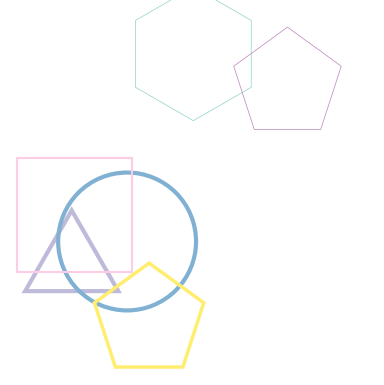[{"shape": "hexagon", "thickness": 0.5, "radius": 0.87, "center": [0.502, 0.86]}, {"shape": "triangle", "thickness": 3, "radius": 0.7, "center": [0.186, 0.314]}, {"shape": "circle", "thickness": 3, "radius": 0.9, "center": [0.33, 0.373]}, {"shape": "square", "thickness": 1.5, "radius": 0.74, "center": [0.193, 0.441]}, {"shape": "pentagon", "thickness": 0.5, "radius": 0.73, "center": [0.747, 0.783]}, {"shape": "pentagon", "thickness": 2.5, "radius": 0.75, "center": [0.387, 0.167]}]